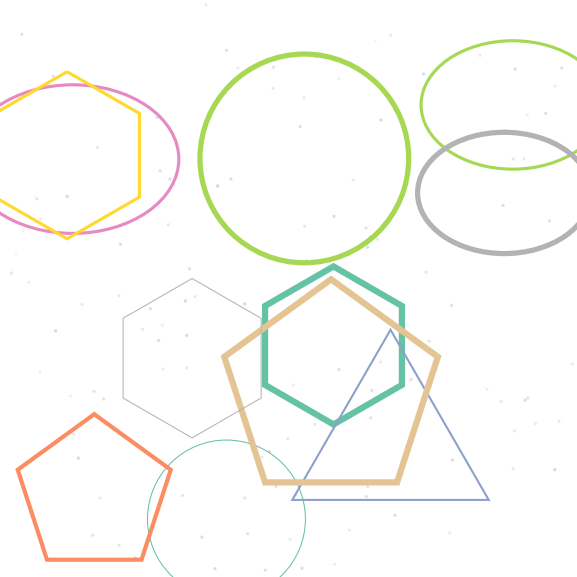[{"shape": "hexagon", "thickness": 3, "radius": 0.68, "center": [0.577, 0.401]}, {"shape": "circle", "thickness": 0.5, "radius": 0.68, "center": [0.392, 0.1]}, {"shape": "pentagon", "thickness": 2, "radius": 0.7, "center": [0.163, 0.143]}, {"shape": "triangle", "thickness": 1, "radius": 0.98, "center": [0.676, 0.232]}, {"shape": "oval", "thickness": 1.5, "radius": 0.92, "center": [0.126, 0.724]}, {"shape": "circle", "thickness": 2.5, "radius": 0.9, "center": [0.527, 0.725]}, {"shape": "oval", "thickness": 1.5, "radius": 0.79, "center": [0.888, 0.817]}, {"shape": "hexagon", "thickness": 1.5, "radius": 0.72, "center": [0.116, 0.73]}, {"shape": "pentagon", "thickness": 3, "radius": 0.97, "center": [0.573, 0.321]}, {"shape": "oval", "thickness": 2.5, "radius": 0.75, "center": [0.873, 0.665]}, {"shape": "hexagon", "thickness": 0.5, "radius": 0.69, "center": [0.333, 0.379]}]